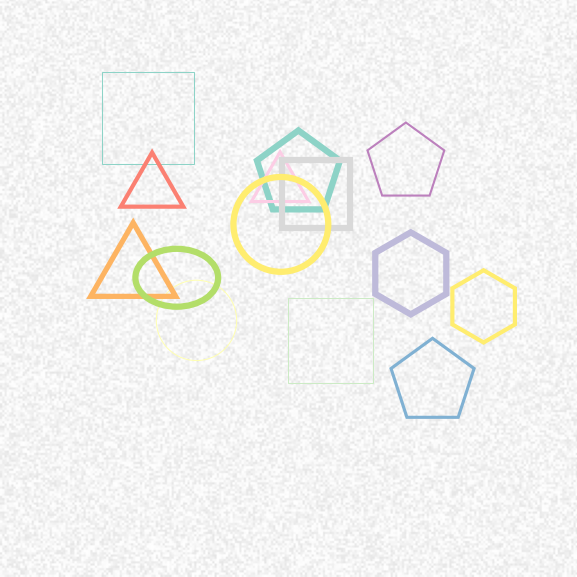[{"shape": "square", "thickness": 0.5, "radius": 0.4, "center": [0.256, 0.795]}, {"shape": "pentagon", "thickness": 3, "radius": 0.38, "center": [0.517, 0.698]}, {"shape": "circle", "thickness": 0.5, "radius": 0.35, "center": [0.34, 0.444]}, {"shape": "hexagon", "thickness": 3, "radius": 0.36, "center": [0.711, 0.526]}, {"shape": "triangle", "thickness": 2, "radius": 0.31, "center": [0.263, 0.673]}, {"shape": "pentagon", "thickness": 1.5, "radius": 0.38, "center": [0.749, 0.338]}, {"shape": "triangle", "thickness": 2.5, "radius": 0.43, "center": [0.231, 0.528]}, {"shape": "oval", "thickness": 3, "radius": 0.36, "center": [0.306, 0.518]}, {"shape": "triangle", "thickness": 1.5, "radius": 0.29, "center": [0.485, 0.679]}, {"shape": "square", "thickness": 3, "radius": 0.29, "center": [0.547, 0.664]}, {"shape": "pentagon", "thickness": 1, "radius": 0.35, "center": [0.703, 0.717]}, {"shape": "square", "thickness": 0.5, "radius": 0.37, "center": [0.572, 0.409]}, {"shape": "circle", "thickness": 3, "radius": 0.41, "center": [0.486, 0.611]}, {"shape": "hexagon", "thickness": 2, "radius": 0.31, "center": [0.837, 0.469]}]